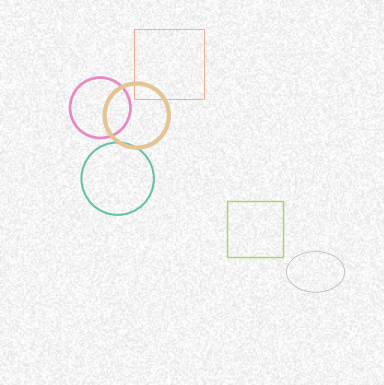[{"shape": "circle", "thickness": 1.5, "radius": 0.47, "center": [0.306, 0.536]}, {"shape": "square", "thickness": 0.5, "radius": 0.46, "center": [0.438, 0.833]}, {"shape": "circle", "thickness": 2, "radius": 0.39, "center": [0.26, 0.72]}, {"shape": "square", "thickness": 1, "radius": 0.36, "center": [0.662, 0.405]}, {"shape": "circle", "thickness": 3, "radius": 0.42, "center": [0.355, 0.7]}, {"shape": "oval", "thickness": 0.5, "radius": 0.38, "center": [0.82, 0.294]}]